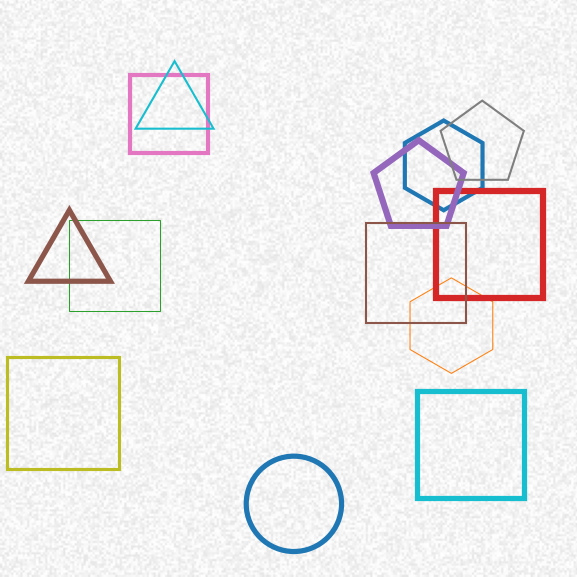[{"shape": "hexagon", "thickness": 2, "radius": 0.39, "center": [0.768, 0.713]}, {"shape": "circle", "thickness": 2.5, "radius": 0.41, "center": [0.509, 0.127]}, {"shape": "hexagon", "thickness": 0.5, "radius": 0.41, "center": [0.782, 0.435]}, {"shape": "square", "thickness": 0.5, "radius": 0.39, "center": [0.198, 0.54]}, {"shape": "square", "thickness": 3, "radius": 0.46, "center": [0.847, 0.575]}, {"shape": "pentagon", "thickness": 3, "radius": 0.41, "center": [0.725, 0.674]}, {"shape": "square", "thickness": 1, "radius": 0.43, "center": [0.72, 0.526]}, {"shape": "triangle", "thickness": 2.5, "radius": 0.41, "center": [0.12, 0.553]}, {"shape": "square", "thickness": 2, "radius": 0.34, "center": [0.292, 0.802]}, {"shape": "pentagon", "thickness": 1, "radius": 0.38, "center": [0.835, 0.749]}, {"shape": "square", "thickness": 1.5, "radius": 0.49, "center": [0.11, 0.284]}, {"shape": "triangle", "thickness": 1, "radius": 0.39, "center": [0.302, 0.815]}, {"shape": "square", "thickness": 2.5, "radius": 0.46, "center": [0.815, 0.229]}]